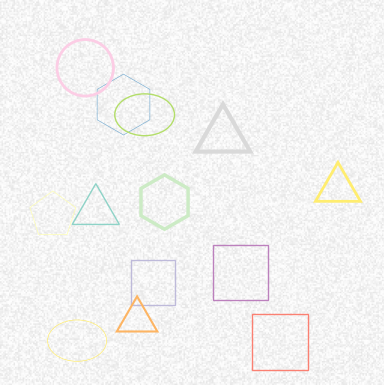[{"shape": "triangle", "thickness": 1, "radius": 0.35, "center": [0.249, 0.452]}, {"shape": "pentagon", "thickness": 0.5, "radius": 0.31, "center": [0.137, 0.441]}, {"shape": "square", "thickness": 1, "radius": 0.29, "center": [0.398, 0.266]}, {"shape": "square", "thickness": 1, "radius": 0.36, "center": [0.727, 0.112]}, {"shape": "hexagon", "thickness": 0.5, "radius": 0.4, "center": [0.321, 0.728]}, {"shape": "triangle", "thickness": 1.5, "radius": 0.3, "center": [0.356, 0.169]}, {"shape": "oval", "thickness": 1, "radius": 0.39, "center": [0.376, 0.702]}, {"shape": "circle", "thickness": 2, "radius": 0.37, "center": [0.221, 0.824]}, {"shape": "triangle", "thickness": 3, "radius": 0.41, "center": [0.579, 0.647]}, {"shape": "square", "thickness": 1, "radius": 0.36, "center": [0.624, 0.291]}, {"shape": "hexagon", "thickness": 2.5, "radius": 0.35, "center": [0.427, 0.475]}, {"shape": "triangle", "thickness": 2, "radius": 0.34, "center": [0.878, 0.511]}, {"shape": "oval", "thickness": 0.5, "radius": 0.38, "center": [0.2, 0.115]}]